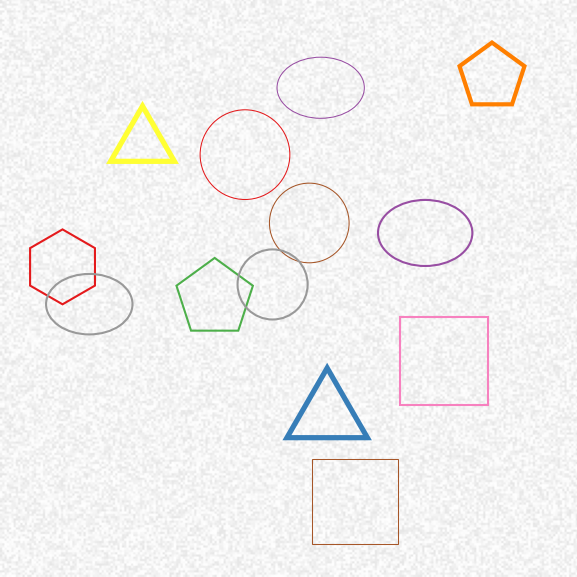[{"shape": "hexagon", "thickness": 1, "radius": 0.32, "center": [0.108, 0.537]}, {"shape": "circle", "thickness": 0.5, "radius": 0.39, "center": [0.424, 0.731]}, {"shape": "triangle", "thickness": 2.5, "radius": 0.4, "center": [0.567, 0.281]}, {"shape": "pentagon", "thickness": 1, "radius": 0.35, "center": [0.372, 0.483]}, {"shape": "oval", "thickness": 0.5, "radius": 0.38, "center": [0.555, 0.847]}, {"shape": "oval", "thickness": 1, "radius": 0.41, "center": [0.736, 0.596]}, {"shape": "pentagon", "thickness": 2, "radius": 0.3, "center": [0.852, 0.866]}, {"shape": "triangle", "thickness": 2.5, "radius": 0.32, "center": [0.247, 0.752]}, {"shape": "circle", "thickness": 0.5, "radius": 0.34, "center": [0.536, 0.613]}, {"shape": "square", "thickness": 0.5, "radius": 0.37, "center": [0.615, 0.131]}, {"shape": "square", "thickness": 1, "radius": 0.38, "center": [0.769, 0.374]}, {"shape": "oval", "thickness": 1, "radius": 0.37, "center": [0.155, 0.472]}, {"shape": "circle", "thickness": 1, "radius": 0.3, "center": [0.472, 0.507]}]